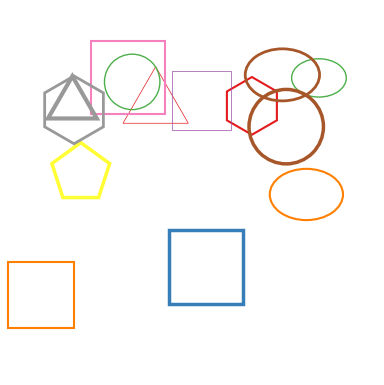[{"shape": "triangle", "thickness": 0.5, "radius": 0.49, "center": [0.404, 0.729]}, {"shape": "hexagon", "thickness": 1.5, "radius": 0.37, "center": [0.654, 0.725]}, {"shape": "square", "thickness": 2.5, "radius": 0.48, "center": [0.535, 0.306]}, {"shape": "oval", "thickness": 1, "radius": 0.36, "center": [0.828, 0.798]}, {"shape": "circle", "thickness": 1, "radius": 0.36, "center": [0.343, 0.787]}, {"shape": "square", "thickness": 0.5, "radius": 0.38, "center": [0.523, 0.738]}, {"shape": "oval", "thickness": 1.5, "radius": 0.48, "center": [0.796, 0.495]}, {"shape": "square", "thickness": 1.5, "radius": 0.43, "center": [0.106, 0.234]}, {"shape": "pentagon", "thickness": 2.5, "radius": 0.39, "center": [0.21, 0.551]}, {"shape": "circle", "thickness": 2.5, "radius": 0.48, "center": [0.743, 0.671]}, {"shape": "oval", "thickness": 2, "radius": 0.48, "center": [0.733, 0.806]}, {"shape": "square", "thickness": 1.5, "radius": 0.48, "center": [0.333, 0.798]}, {"shape": "hexagon", "thickness": 2, "radius": 0.44, "center": [0.192, 0.715]}, {"shape": "triangle", "thickness": 3, "radius": 0.37, "center": [0.188, 0.729]}]